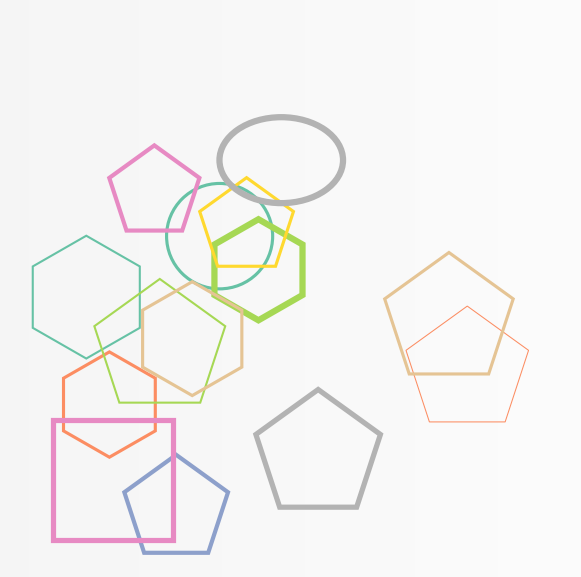[{"shape": "circle", "thickness": 1.5, "radius": 0.46, "center": [0.378, 0.59]}, {"shape": "hexagon", "thickness": 1, "radius": 0.53, "center": [0.148, 0.485]}, {"shape": "hexagon", "thickness": 1.5, "radius": 0.46, "center": [0.188, 0.299]}, {"shape": "pentagon", "thickness": 0.5, "radius": 0.55, "center": [0.804, 0.358]}, {"shape": "pentagon", "thickness": 2, "radius": 0.47, "center": [0.303, 0.118]}, {"shape": "pentagon", "thickness": 2, "radius": 0.41, "center": [0.266, 0.666]}, {"shape": "square", "thickness": 2.5, "radius": 0.52, "center": [0.194, 0.168]}, {"shape": "pentagon", "thickness": 1, "radius": 0.59, "center": [0.275, 0.398]}, {"shape": "hexagon", "thickness": 3, "radius": 0.44, "center": [0.445, 0.532]}, {"shape": "pentagon", "thickness": 1.5, "radius": 0.42, "center": [0.424, 0.607]}, {"shape": "hexagon", "thickness": 1.5, "radius": 0.49, "center": [0.331, 0.413]}, {"shape": "pentagon", "thickness": 1.5, "radius": 0.58, "center": [0.772, 0.446]}, {"shape": "pentagon", "thickness": 2.5, "radius": 0.56, "center": [0.547, 0.212]}, {"shape": "oval", "thickness": 3, "radius": 0.53, "center": [0.484, 0.722]}]